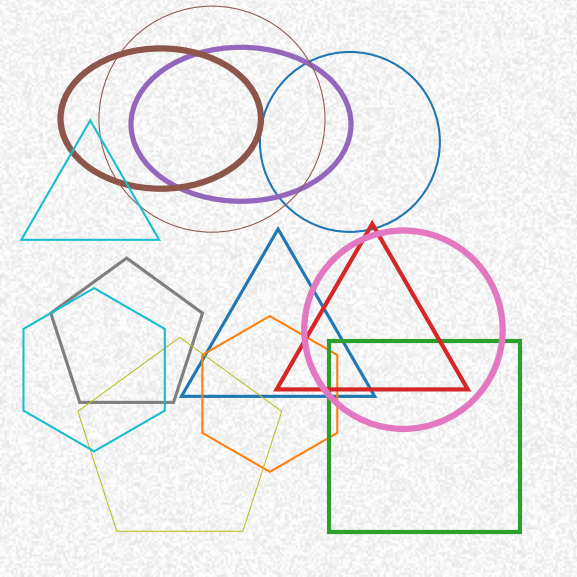[{"shape": "circle", "thickness": 1, "radius": 0.78, "center": [0.606, 0.753]}, {"shape": "triangle", "thickness": 1.5, "radius": 0.97, "center": [0.482, 0.409]}, {"shape": "hexagon", "thickness": 1, "radius": 0.67, "center": [0.467, 0.317]}, {"shape": "square", "thickness": 2, "radius": 0.83, "center": [0.735, 0.243]}, {"shape": "triangle", "thickness": 2, "radius": 0.96, "center": [0.645, 0.42]}, {"shape": "oval", "thickness": 2.5, "radius": 0.95, "center": [0.417, 0.784]}, {"shape": "circle", "thickness": 0.5, "radius": 0.98, "center": [0.367, 0.793]}, {"shape": "oval", "thickness": 3, "radius": 0.87, "center": [0.278, 0.794]}, {"shape": "circle", "thickness": 3, "radius": 0.86, "center": [0.699, 0.428]}, {"shape": "pentagon", "thickness": 1.5, "radius": 0.69, "center": [0.219, 0.414]}, {"shape": "pentagon", "thickness": 0.5, "radius": 0.93, "center": [0.311, 0.229]}, {"shape": "hexagon", "thickness": 1, "radius": 0.71, "center": [0.163, 0.359]}, {"shape": "triangle", "thickness": 1, "radius": 0.69, "center": [0.156, 0.653]}]